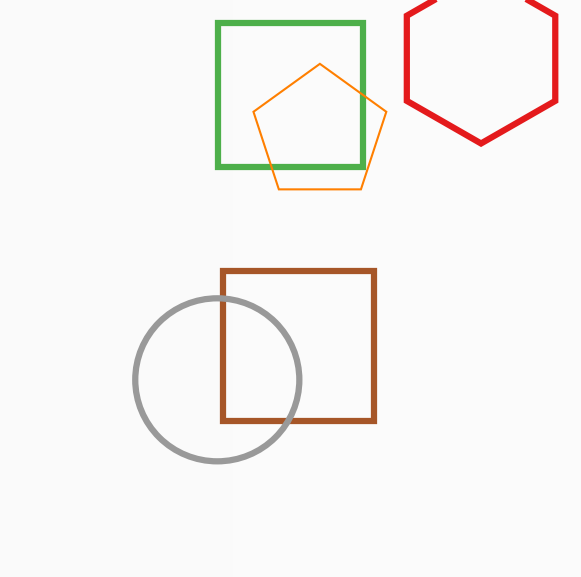[{"shape": "hexagon", "thickness": 3, "radius": 0.74, "center": [0.828, 0.898]}, {"shape": "square", "thickness": 3, "radius": 0.62, "center": [0.5, 0.835]}, {"shape": "pentagon", "thickness": 1, "radius": 0.6, "center": [0.55, 0.768]}, {"shape": "square", "thickness": 3, "radius": 0.65, "center": [0.514, 0.4]}, {"shape": "circle", "thickness": 3, "radius": 0.71, "center": [0.374, 0.341]}]